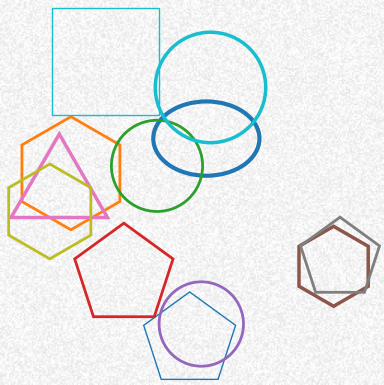[{"shape": "oval", "thickness": 3, "radius": 0.69, "center": [0.536, 0.64]}, {"shape": "pentagon", "thickness": 1, "radius": 0.63, "center": [0.493, 0.116]}, {"shape": "hexagon", "thickness": 2, "radius": 0.73, "center": [0.184, 0.55]}, {"shape": "circle", "thickness": 2, "radius": 0.59, "center": [0.408, 0.569]}, {"shape": "pentagon", "thickness": 2, "radius": 0.67, "center": [0.322, 0.286]}, {"shape": "circle", "thickness": 2, "radius": 0.55, "center": [0.523, 0.158]}, {"shape": "hexagon", "thickness": 2.5, "radius": 0.52, "center": [0.867, 0.308]}, {"shape": "triangle", "thickness": 2.5, "radius": 0.72, "center": [0.154, 0.507]}, {"shape": "pentagon", "thickness": 2, "radius": 0.54, "center": [0.883, 0.328]}, {"shape": "hexagon", "thickness": 2, "radius": 0.62, "center": [0.129, 0.451]}, {"shape": "square", "thickness": 1, "radius": 0.69, "center": [0.274, 0.841]}, {"shape": "circle", "thickness": 2.5, "radius": 0.72, "center": [0.547, 0.773]}]